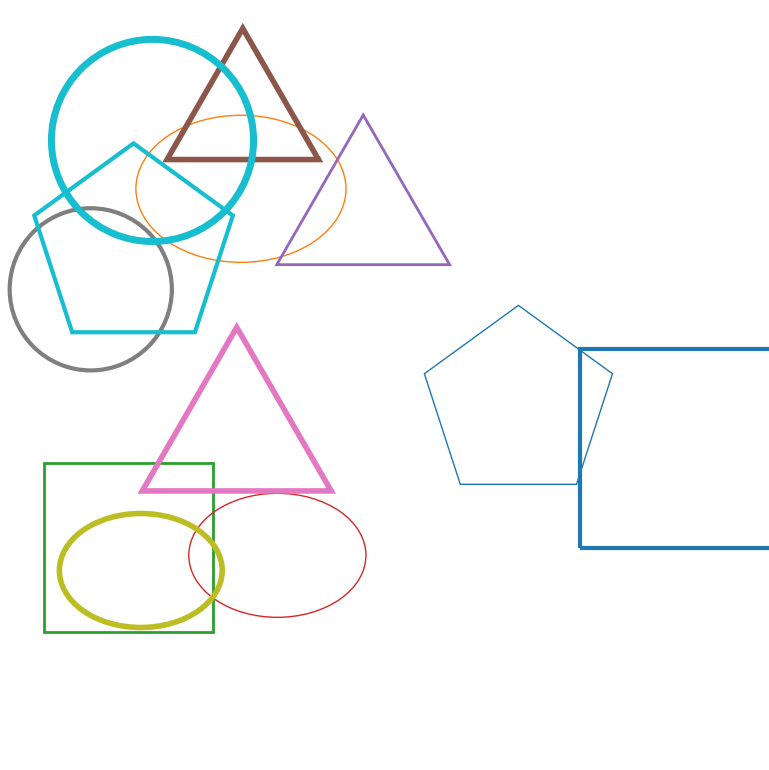[{"shape": "pentagon", "thickness": 0.5, "radius": 0.64, "center": [0.673, 0.475]}, {"shape": "square", "thickness": 1.5, "radius": 0.65, "center": [0.882, 0.418]}, {"shape": "oval", "thickness": 0.5, "radius": 0.68, "center": [0.313, 0.755]}, {"shape": "square", "thickness": 1, "radius": 0.55, "center": [0.167, 0.289]}, {"shape": "oval", "thickness": 0.5, "radius": 0.58, "center": [0.36, 0.279]}, {"shape": "triangle", "thickness": 1, "radius": 0.65, "center": [0.472, 0.721]}, {"shape": "triangle", "thickness": 2, "radius": 0.57, "center": [0.315, 0.85]}, {"shape": "triangle", "thickness": 2, "radius": 0.71, "center": [0.307, 0.433]}, {"shape": "circle", "thickness": 1.5, "radius": 0.53, "center": [0.118, 0.624]}, {"shape": "oval", "thickness": 2, "radius": 0.53, "center": [0.183, 0.259]}, {"shape": "circle", "thickness": 2.5, "radius": 0.66, "center": [0.198, 0.818]}, {"shape": "pentagon", "thickness": 1.5, "radius": 0.68, "center": [0.173, 0.678]}]